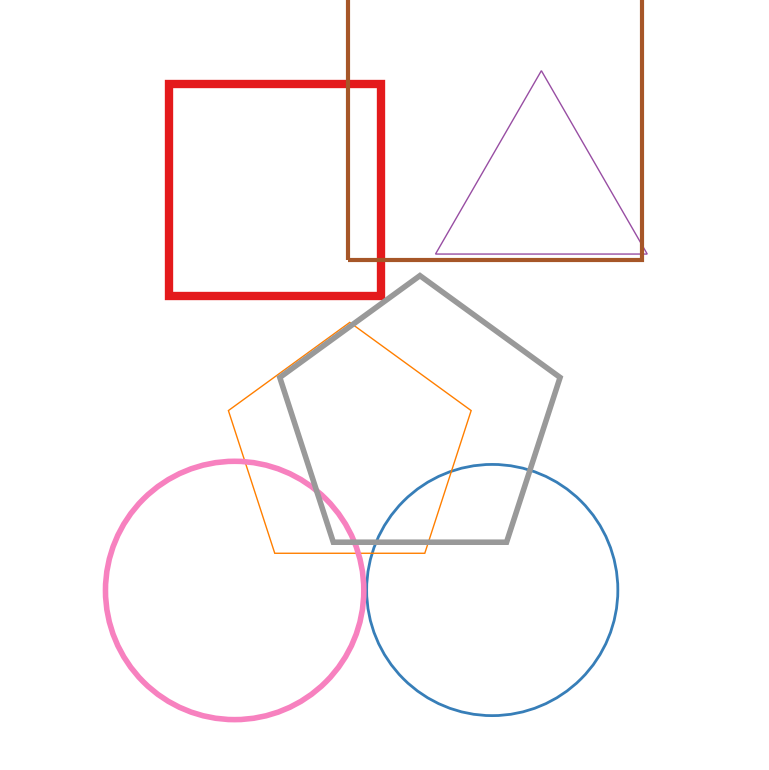[{"shape": "square", "thickness": 3, "radius": 0.69, "center": [0.357, 0.753]}, {"shape": "circle", "thickness": 1, "radius": 0.82, "center": [0.639, 0.234]}, {"shape": "triangle", "thickness": 0.5, "radius": 0.79, "center": [0.703, 0.749]}, {"shape": "pentagon", "thickness": 0.5, "radius": 0.83, "center": [0.454, 0.416]}, {"shape": "square", "thickness": 1.5, "radius": 0.95, "center": [0.643, 0.853]}, {"shape": "circle", "thickness": 2, "radius": 0.84, "center": [0.305, 0.233]}, {"shape": "pentagon", "thickness": 2, "radius": 0.96, "center": [0.545, 0.451]}]